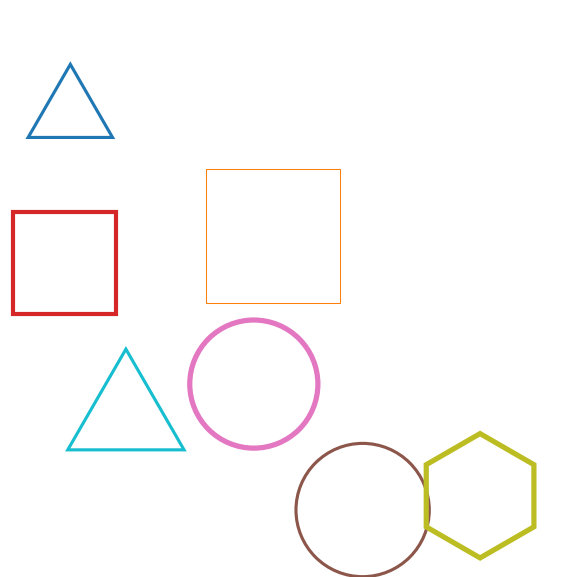[{"shape": "triangle", "thickness": 1.5, "radius": 0.42, "center": [0.122, 0.803]}, {"shape": "square", "thickness": 0.5, "radius": 0.58, "center": [0.472, 0.591]}, {"shape": "square", "thickness": 2, "radius": 0.44, "center": [0.112, 0.543]}, {"shape": "circle", "thickness": 1.5, "radius": 0.58, "center": [0.628, 0.116]}, {"shape": "circle", "thickness": 2.5, "radius": 0.55, "center": [0.44, 0.334]}, {"shape": "hexagon", "thickness": 2.5, "radius": 0.54, "center": [0.831, 0.141]}, {"shape": "triangle", "thickness": 1.5, "radius": 0.58, "center": [0.218, 0.278]}]